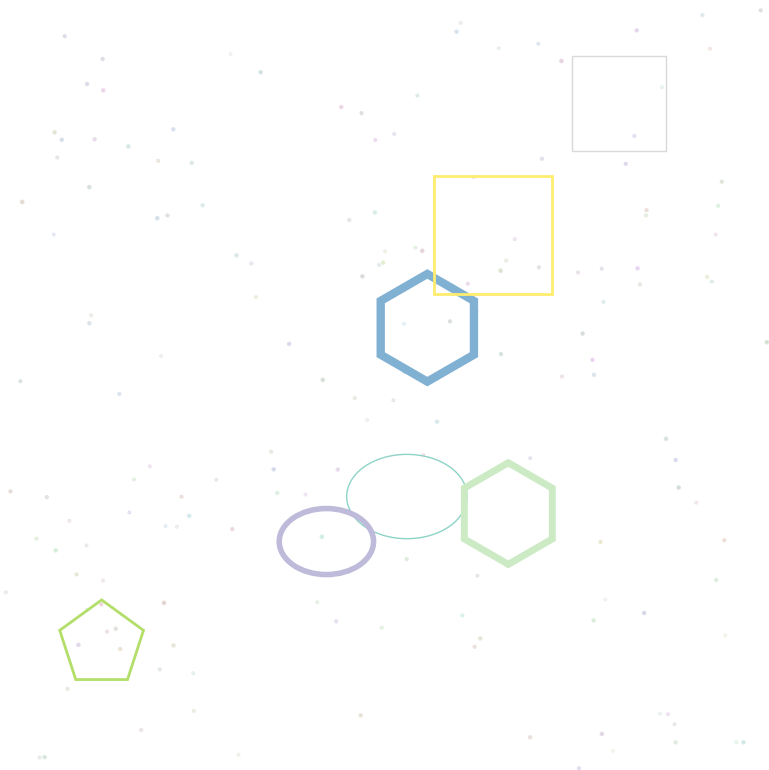[{"shape": "oval", "thickness": 0.5, "radius": 0.39, "center": [0.528, 0.355]}, {"shape": "oval", "thickness": 2, "radius": 0.31, "center": [0.424, 0.297]}, {"shape": "hexagon", "thickness": 3, "radius": 0.35, "center": [0.555, 0.574]}, {"shape": "pentagon", "thickness": 1, "radius": 0.29, "center": [0.132, 0.164]}, {"shape": "square", "thickness": 0.5, "radius": 0.31, "center": [0.804, 0.866]}, {"shape": "hexagon", "thickness": 2.5, "radius": 0.33, "center": [0.66, 0.333]}, {"shape": "square", "thickness": 1, "radius": 0.38, "center": [0.64, 0.695]}]